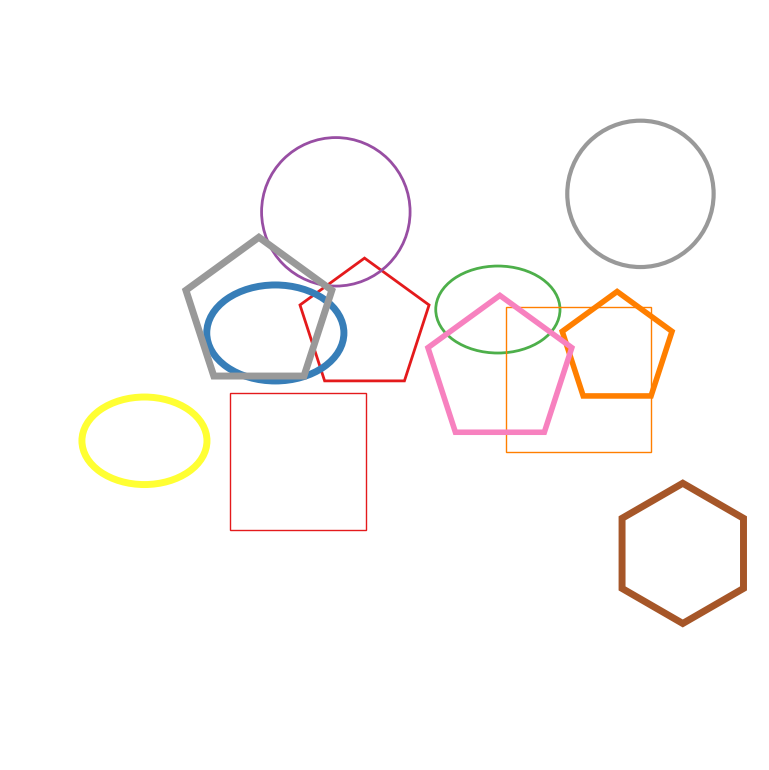[{"shape": "pentagon", "thickness": 1, "radius": 0.44, "center": [0.473, 0.577]}, {"shape": "square", "thickness": 0.5, "radius": 0.44, "center": [0.387, 0.401]}, {"shape": "oval", "thickness": 2.5, "radius": 0.45, "center": [0.358, 0.568]}, {"shape": "oval", "thickness": 1, "radius": 0.4, "center": [0.647, 0.598]}, {"shape": "circle", "thickness": 1, "radius": 0.48, "center": [0.436, 0.725]}, {"shape": "pentagon", "thickness": 2, "radius": 0.37, "center": [0.801, 0.546]}, {"shape": "square", "thickness": 0.5, "radius": 0.47, "center": [0.751, 0.507]}, {"shape": "oval", "thickness": 2.5, "radius": 0.41, "center": [0.188, 0.428]}, {"shape": "hexagon", "thickness": 2.5, "radius": 0.46, "center": [0.887, 0.281]}, {"shape": "pentagon", "thickness": 2, "radius": 0.49, "center": [0.649, 0.518]}, {"shape": "pentagon", "thickness": 2.5, "radius": 0.5, "center": [0.336, 0.592]}, {"shape": "circle", "thickness": 1.5, "radius": 0.48, "center": [0.832, 0.748]}]